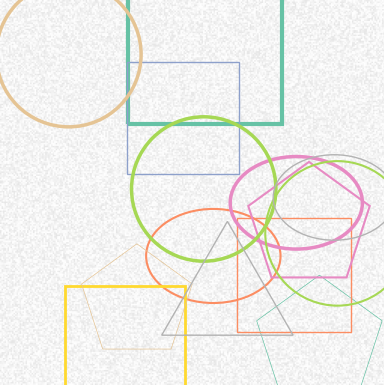[{"shape": "square", "thickness": 3, "radius": 1.0, "center": [0.531, 0.877]}, {"shape": "pentagon", "thickness": 0.5, "radius": 0.86, "center": [0.83, 0.114]}, {"shape": "oval", "thickness": 1.5, "radius": 0.87, "center": [0.554, 0.335]}, {"shape": "square", "thickness": 1, "radius": 0.74, "center": [0.763, 0.287]}, {"shape": "square", "thickness": 1, "radius": 0.73, "center": [0.475, 0.693]}, {"shape": "pentagon", "thickness": 1.5, "radius": 0.83, "center": [0.803, 0.414]}, {"shape": "oval", "thickness": 2.5, "radius": 0.86, "center": [0.77, 0.473]}, {"shape": "circle", "thickness": 1.5, "radius": 0.94, "center": [0.877, 0.394]}, {"shape": "circle", "thickness": 2.5, "radius": 0.94, "center": [0.529, 0.509]}, {"shape": "square", "thickness": 2, "radius": 0.78, "center": [0.325, 0.103]}, {"shape": "pentagon", "thickness": 0.5, "radius": 0.76, "center": [0.356, 0.216]}, {"shape": "circle", "thickness": 2.5, "radius": 0.94, "center": [0.178, 0.859]}, {"shape": "oval", "thickness": 1, "radius": 0.79, "center": [0.868, 0.487]}, {"shape": "triangle", "thickness": 1, "radius": 0.99, "center": [0.591, 0.228]}]